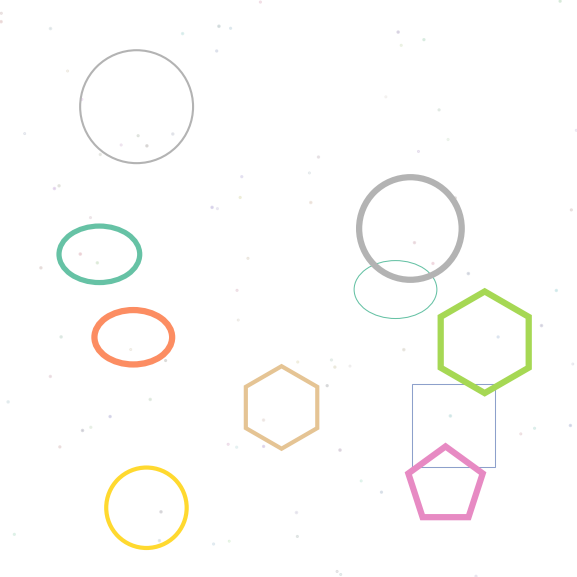[{"shape": "oval", "thickness": 2.5, "radius": 0.35, "center": [0.172, 0.559]}, {"shape": "oval", "thickness": 0.5, "radius": 0.36, "center": [0.685, 0.498]}, {"shape": "oval", "thickness": 3, "radius": 0.34, "center": [0.231, 0.415]}, {"shape": "square", "thickness": 0.5, "radius": 0.36, "center": [0.785, 0.263]}, {"shape": "pentagon", "thickness": 3, "radius": 0.34, "center": [0.771, 0.158]}, {"shape": "hexagon", "thickness": 3, "radius": 0.44, "center": [0.839, 0.406]}, {"shape": "circle", "thickness": 2, "radius": 0.35, "center": [0.254, 0.12]}, {"shape": "hexagon", "thickness": 2, "radius": 0.36, "center": [0.488, 0.294]}, {"shape": "circle", "thickness": 1, "radius": 0.49, "center": [0.237, 0.814]}, {"shape": "circle", "thickness": 3, "radius": 0.44, "center": [0.711, 0.603]}]